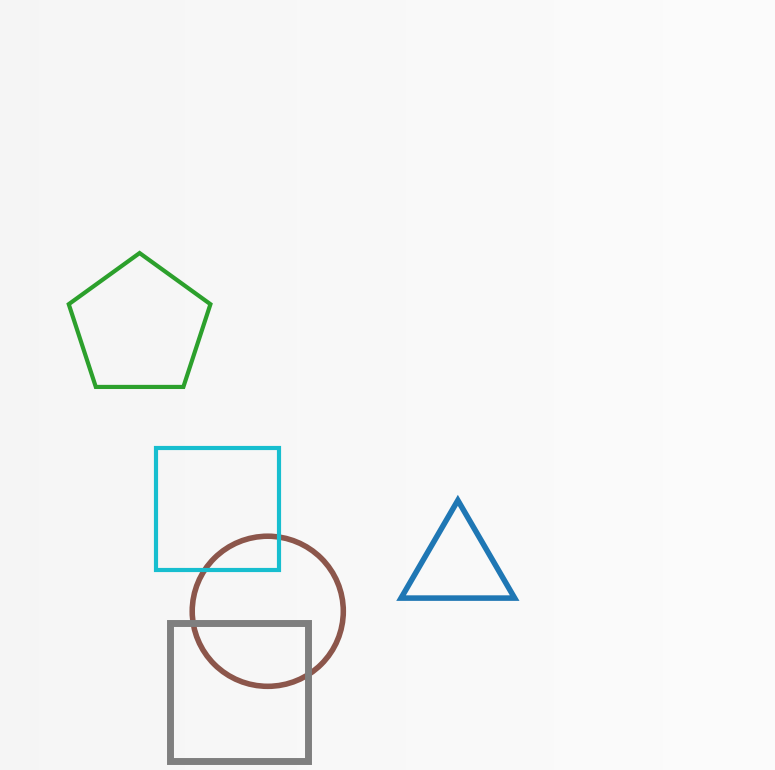[{"shape": "triangle", "thickness": 2, "radius": 0.42, "center": [0.591, 0.266]}, {"shape": "pentagon", "thickness": 1.5, "radius": 0.48, "center": [0.18, 0.575]}, {"shape": "circle", "thickness": 2, "radius": 0.49, "center": [0.346, 0.206]}, {"shape": "square", "thickness": 2.5, "radius": 0.45, "center": [0.308, 0.102]}, {"shape": "square", "thickness": 1.5, "radius": 0.4, "center": [0.281, 0.339]}]